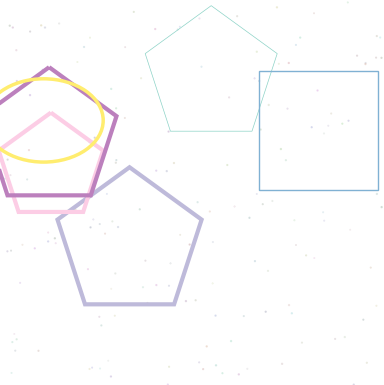[{"shape": "pentagon", "thickness": 0.5, "radius": 0.9, "center": [0.549, 0.805]}, {"shape": "pentagon", "thickness": 3, "radius": 0.98, "center": [0.337, 0.369]}, {"shape": "square", "thickness": 1, "radius": 0.77, "center": [0.828, 0.66]}, {"shape": "pentagon", "thickness": 3, "radius": 0.71, "center": [0.132, 0.565]}, {"shape": "pentagon", "thickness": 3, "radius": 0.92, "center": [0.128, 0.641]}, {"shape": "oval", "thickness": 2.5, "radius": 0.77, "center": [0.114, 0.687]}]